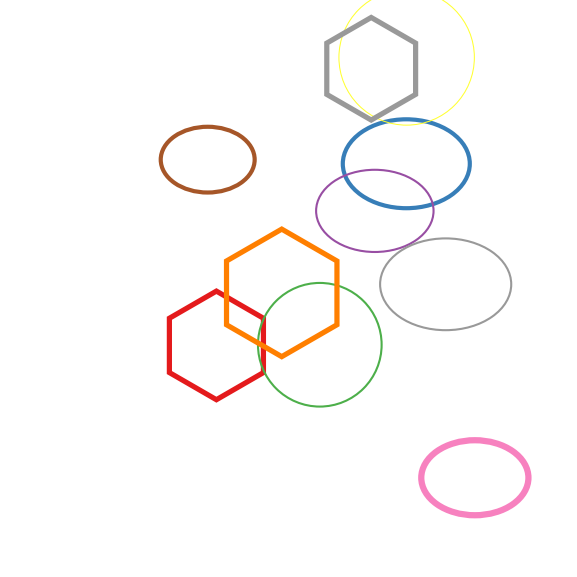[{"shape": "hexagon", "thickness": 2.5, "radius": 0.47, "center": [0.375, 0.401]}, {"shape": "oval", "thickness": 2, "radius": 0.55, "center": [0.704, 0.716]}, {"shape": "circle", "thickness": 1, "radius": 0.54, "center": [0.554, 0.402]}, {"shape": "oval", "thickness": 1, "radius": 0.51, "center": [0.649, 0.634]}, {"shape": "hexagon", "thickness": 2.5, "radius": 0.55, "center": [0.488, 0.492]}, {"shape": "circle", "thickness": 0.5, "radius": 0.59, "center": [0.704, 0.9]}, {"shape": "oval", "thickness": 2, "radius": 0.41, "center": [0.36, 0.723]}, {"shape": "oval", "thickness": 3, "radius": 0.46, "center": [0.822, 0.172]}, {"shape": "oval", "thickness": 1, "radius": 0.57, "center": [0.772, 0.507]}, {"shape": "hexagon", "thickness": 2.5, "radius": 0.44, "center": [0.643, 0.88]}]